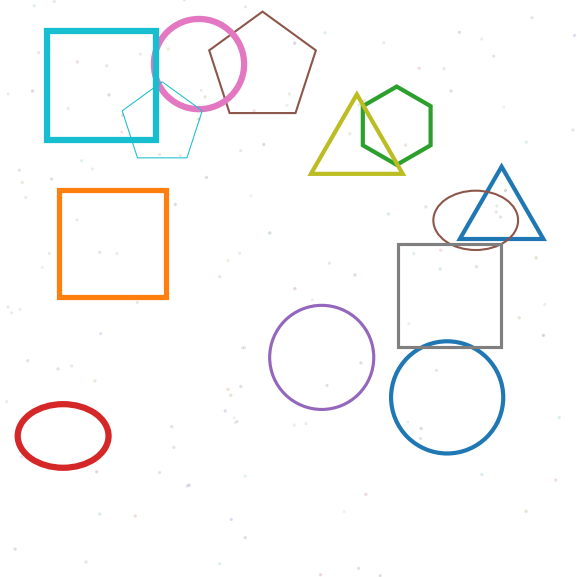[{"shape": "circle", "thickness": 2, "radius": 0.49, "center": [0.774, 0.311]}, {"shape": "triangle", "thickness": 2, "radius": 0.42, "center": [0.869, 0.627]}, {"shape": "square", "thickness": 2.5, "radius": 0.46, "center": [0.195, 0.577]}, {"shape": "hexagon", "thickness": 2, "radius": 0.34, "center": [0.687, 0.781]}, {"shape": "oval", "thickness": 3, "radius": 0.39, "center": [0.109, 0.244]}, {"shape": "circle", "thickness": 1.5, "radius": 0.45, "center": [0.557, 0.38]}, {"shape": "pentagon", "thickness": 1, "radius": 0.49, "center": [0.455, 0.882]}, {"shape": "oval", "thickness": 1, "radius": 0.37, "center": [0.824, 0.618]}, {"shape": "circle", "thickness": 3, "radius": 0.39, "center": [0.345, 0.888]}, {"shape": "square", "thickness": 1.5, "radius": 0.44, "center": [0.778, 0.487]}, {"shape": "triangle", "thickness": 2, "radius": 0.46, "center": [0.618, 0.744]}, {"shape": "pentagon", "thickness": 0.5, "radius": 0.36, "center": [0.281, 0.785]}, {"shape": "square", "thickness": 3, "radius": 0.47, "center": [0.176, 0.851]}]